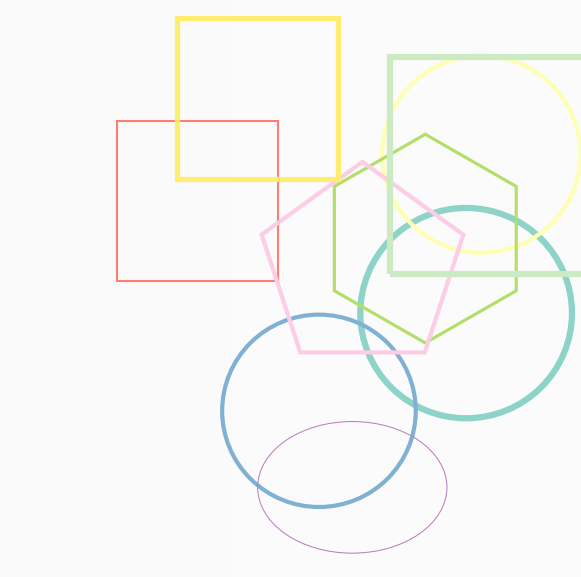[{"shape": "circle", "thickness": 3, "radius": 0.91, "center": [0.802, 0.457]}, {"shape": "circle", "thickness": 2, "radius": 0.85, "center": [0.828, 0.732]}, {"shape": "square", "thickness": 1, "radius": 0.69, "center": [0.34, 0.651]}, {"shape": "circle", "thickness": 2, "radius": 0.83, "center": [0.549, 0.288]}, {"shape": "hexagon", "thickness": 1.5, "radius": 0.9, "center": [0.732, 0.586]}, {"shape": "pentagon", "thickness": 2, "radius": 0.91, "center": [0.624, 0.536]}, {"shape": "oval", "thickness": 0.5, "radius": 0.81, "center": [0.606, 0.155]}, {"shape": "square", "thickness": 3, "radius": 0.94, "center": [0.859, 0.713]}, {"shape": "square", "thickness": 2.5, "radius": 0.7, "center": [0.443, 0.829]}]